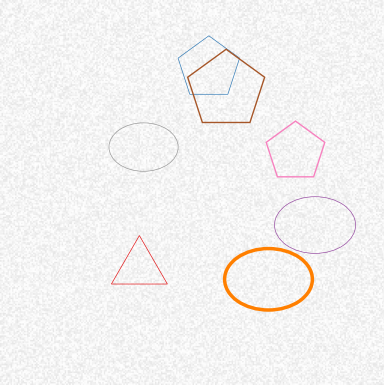[{"shape": "triangle", "thickness": 0.5, "radius": 0.42, "center": [0.362, 0.304]}, {"shape": "pentagon", "thickness": 0.5, "radius": 0.42, "center": [0.542, 0.823]}, {"shape": "oval", "thickness": 0.5, "radius": 0.53, "center": [0.818, 0.415]}, {"shape": "oval", "thickness": 2.5, "radius": 0.57, "center": [0.697, 0.275]}, {"shape": "pentagon", "thickness": 1, "radius": 0.53, "center": [0.587, 0.767]}, {"shape": "pentagon", "thickness": 1, "radius": 0.4, "center": [0.768, 0.605]}, {"shape": "oval", "thickness": 0.5, "radius": 0.45, "center": [0.373, 0.618]}]